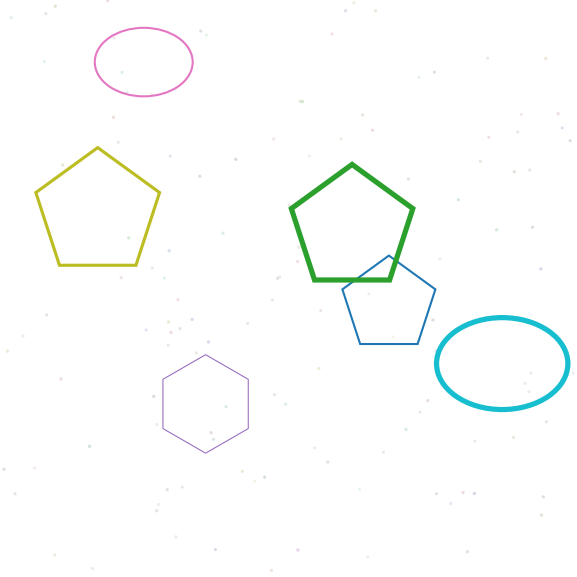[{"shape": "pentagon", "thickness": 1, "radius": 0.42, "center": [0.673, 0.472]}, {"shape": "pentagon", "thickness": 2.5, "radius": 0.55, "center": [0.61, 0.604]}, {"shape": "hexagon", "thickness": 0.5, "radius": 0.43, "center": [0.356, 0.3]}, {"shape": "oval", "thickness": 1, "radius": 0.42, "center": [0.249, 0.892]}, {"shape": "pentagon", "thickness": 1.5, "radius": 0.56, "center": [0.169, 0.631]}, {"shape": "oval", "thickness": 2.5, "radius": 0.57, "center": [0.87, 0.37]}]